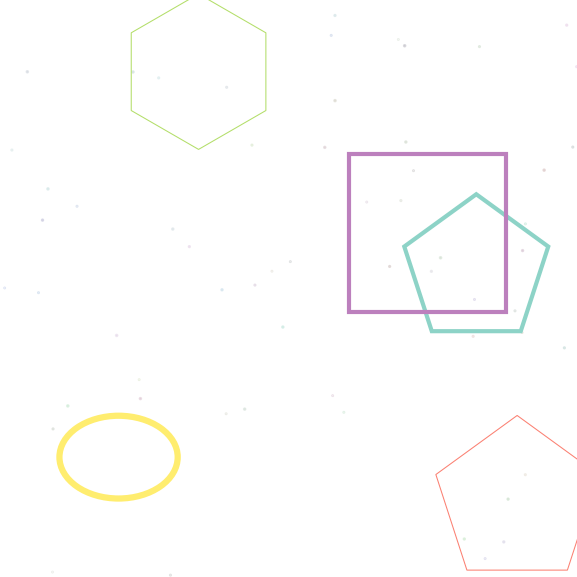[{"shape": "pentagon", "thickness": 2, "radius": 0.66, "center": [0.825, 0.532]}, {"shape": "pentagon", "thickness": 0.5, "radius": 0.74, "center": [0.895, 0.132]}, {"shape": "hexagon", "thickness": 0.5, "radius": 0.67, "center": [0.344, 0.875]}, {"shape": "square", "thickness": 2, "radius": 0.68, "center": [0.74, 0.596]}, {"shape": "oval", "thickness": 3, "radius": 0.51, "center": [0.205, 0.208]}]